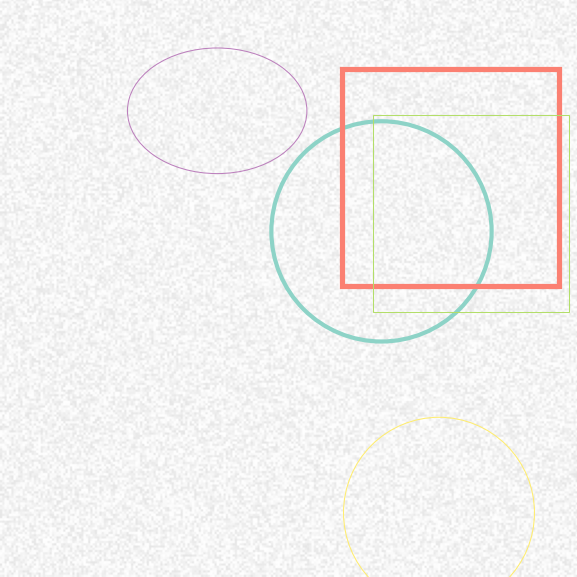[{"shape": "circle", "thickness": 2, "radius": 0.95, "center": [0.661, 0.598]}, {"shape": "square", "thickness": 2.5, "radius": 0.94, "center": [0.781, 0.692]}, {"shape": "square", "thickness": 0.5, "radius": 0.85, "center": [0.815, 0.629]}, {"shape": "oval", "thickness": 0.5, "radius": 0.78, "center": [0.376, 0.807]}, {"shape": "circle", "thickness": 0.5, "radius": 0.83, "center": [0.76, 0.111]}]